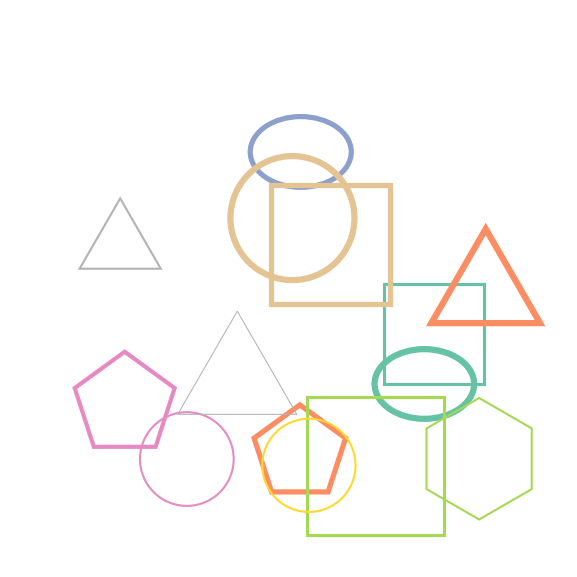[{"shape": "square", "thickness": 1.5, "radius": 0.43, "center": [0.752, 0.421]}, {"shape": "oval", "thickness": 3, "radius": 0.43, "center": [0.735, 0.334]}, {"shape": "pentagon", "thickness": 2.5, "radius": 0.42, "center": [0.519, 0.215]}, {"shape": "triangle", "thickness": 3, "radius": 0.54, "center": [0.841, 0.494]}, {"shape": "oval", "thickness": 2.5, "radius": 0.44, "center": [0.521, 0.736]}, {"shape": "circle", "thickness": 1, "radius": 0.41, "center": [0.324, 0.204]}, {"shape": "pentagon", "thickness": 2, "radius": 0.45, "center": [0.216, 0.299]}, {"shape": "hexagon", "thickness": 1, "radius": 0.53, "center": [0.83, 0.205]}, {"shape": "square", "thickness": 1.5, "radius": 0.59, "center": [0.65, 0.192]}, {"shape": "circle", "thickness": 1, "radius": 0.4, "center": [0.535, 0.193]}, {"shape": "square", "thickness": 2.5, "radius": 0.52, "center": [0.572, 0.576]}, {"shape": "circle", "thickness": 3, "radius": 0.54, "center": [0.506, 0.621]}, {"shape": "triangle", "thickness": 0.5, "radius": 0.6, "center": [0.411, 0.341]}, {"shape": "triangle", "thickness": 1, "radius": 0.41, "center": [0.208, 0.574]}]